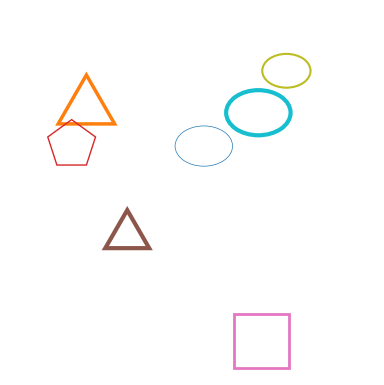[{"shape": "oval", "thickness": 0.5, "radius": 0.37, "center": [0.529, 0.621]}, {"shape": "triangle", "thickness": 2.5, "radius": 0.42, "center": [0.224, 0.721]}, {"shape": "pentagon", "thickness": 1, "radius": 0.33, "center": [0.186, 0.624]}, {"shape": "triangle", "thickness": 3, "radius": 0.33, "center": [0.33, 0.388]}, {"shape": "square", "thickness": 2, "radius": 0.36, "center": [0.679, 0.114]}, {"shape": "oval", "thickness": 1.5, "radius": 0.31, "center": [0.744, 0.816]}, {"shape": "oval", "thickness": 3, "radius": 0.42, "center": [0.671, 0.707]}]